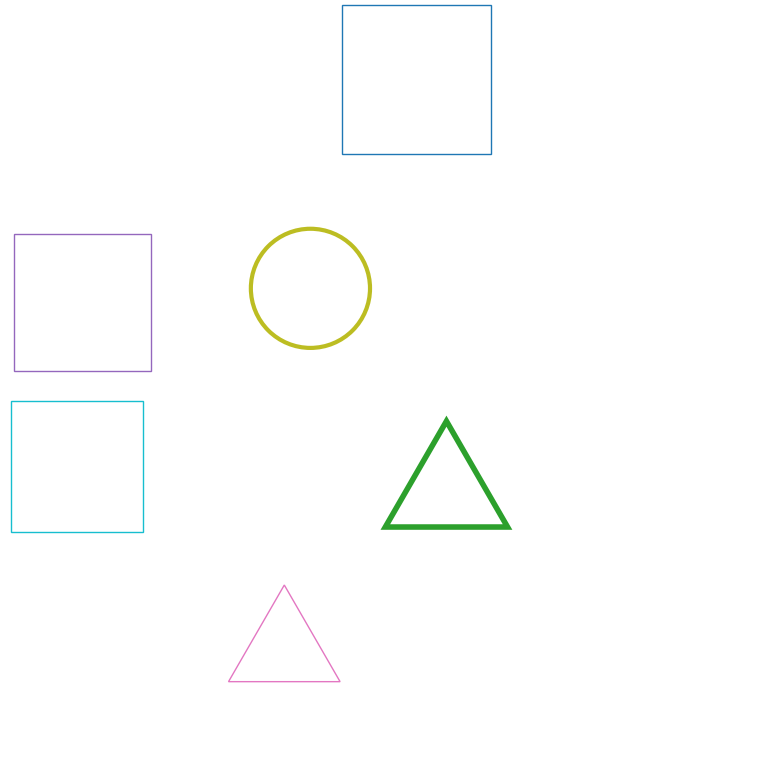[{"shape": "square", "thickness": 0.5, "radius": 0.49, "center": [0.541, 0.897]}, {"shape": "triangle", "thickness": 2, "radius": 0.46, "center": [0.58, 0.361]}, {"shape": "square", "thickness": 0.5, "radius": 0.45, "center": [0.107, 0.607]}, {"shape": "triangle", "thickness": 0.5, "radius": 0.42, "center": [0.369, 0.157]}, {"shape": "circle", "thickness": 1.5, "radius": 0.39, "center": [0.403, 0.626]}, {"shape": "square", "thickness": 0.5, "radius": 0.43, "center": [0.1, 0.394]}]